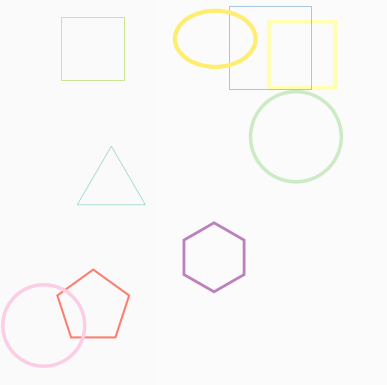[{"shape": "triangle", "thickness": 0.5, "radius": 0.51, "center": [0.287, 0.519]}, {"shape": "square", "thickness": 3, "radius": 0.43, "center": [0.781, 0.857]}, {"shape": "pentagon", "thickness": 1.5, "radius": 0.49, "center": [0.241, 0.202]}, {"shape": "square", "thickness": 0.5, "radius": 0.53, "center": [0.697, 0.877]}, {"shape": "square", "thickness": 0.5, "radius": 0.41, "center": [0.239, 0.873]}, {"shape": "circle", "thickness": 2.5, "radius": 0.53, "center": [0.113, 0.155]}, {"shape": "hexagon", "thickness": 2, "radius": 0.45, "center": [0.552, 0.332]}, {"shape": "circle", "thickness": 2.5, "radius": 0.59, "center": [0.764, 0.645]}, {"shape": "oval", "thickness": 3, "radius": 0.52, "center": [0.556, 0.899]}]